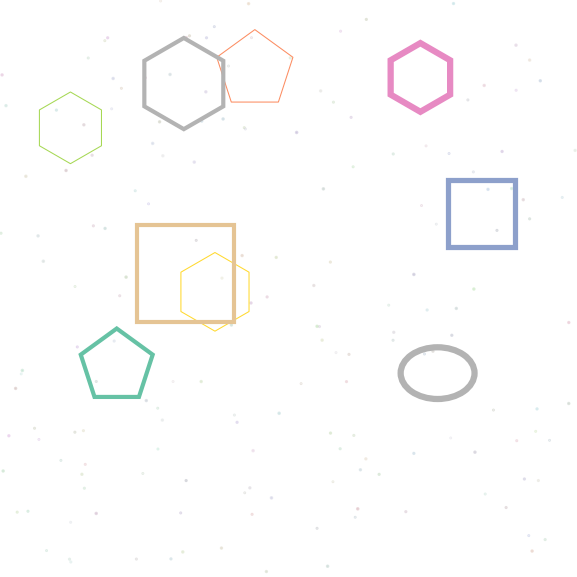[{"shape": "pentagon", "thickness": 2, "radius": 0.33, "center": [0.202, 0.365]}, {"shape": "pentagon", "thickness": 0.5, "radius": 0.35, "center": [0.441, 0.879]}, {"shape": "square", "thickness": 2.5, "radius": 0.29, "center": [0.834, 0.63]}, {"shape": "hexagon", "thickness": 3, "radius": 0.3, "center": [0.728, 0.865]}, {"shape": "hexagon", "thickness": 0.5, "radius": 0.31, "center": [0.122, 0.778]}, {"shape": "hexagon", "thickness": 0.5, "radius": 0.34, "center": [0.372, 0.494]}, {"shape": "square", "thickness": 2, "radius": 0.42, "center": [0.322, 0.525]}, {"shape": "oval", "thickness": 3, "radius": 0.32, "center": [0.758, 0.353]}, {"shape": "hexagon", "thickness": 2, "radius": 0.39, "center": [0.318, 0.854]}]